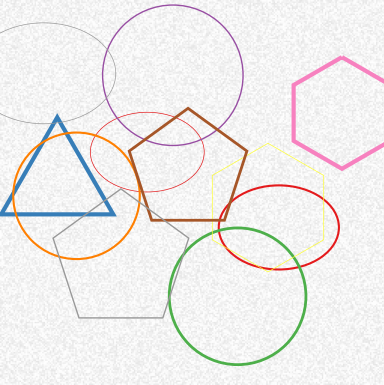[{"shape": "oval", "thickness": 0.5, "radius": 0.74, "center": [0.383, 0.605]}, {"shape": "oval", "thickness": 1.5, "radius": 0.78, "center": [0.724, 0.409]}, {"shape": "triangle", "thickness": 3, "radius": 0.84, "center": [0.149, 0.527]}, {"shape": "circle", "thickness": 2, "radius": 0.89, "center": [0.617, 0.23]}, {"shape": "circle", "thickness": 1, "radius": 0.91, "center": [0.449, 0.804]}, {"shape": "circle", "thickness": 1.5, "radius": 0.82, "center": [0.199, 0.491]}, {"shape": "hexagon", "thickness": 0.5, "radius": 0.84, "center": [0.696, 0.461]}, {"shape": "pentagon", "thickness": 2, "radius": 0.8, "center": [0.488, 0.558]}, {"shape": "hexagon", "thickness": 3, "radius": 0.72, "center": [0.888, 0.707]}, {"shape": "oval", "thickness": 0.5, "radius": 0.94, "center": [0.113, 0.81]}, {"shape": "pentagon", "thickness": 1, "radius": 0.93, "center": [0.314, 0.324]}]